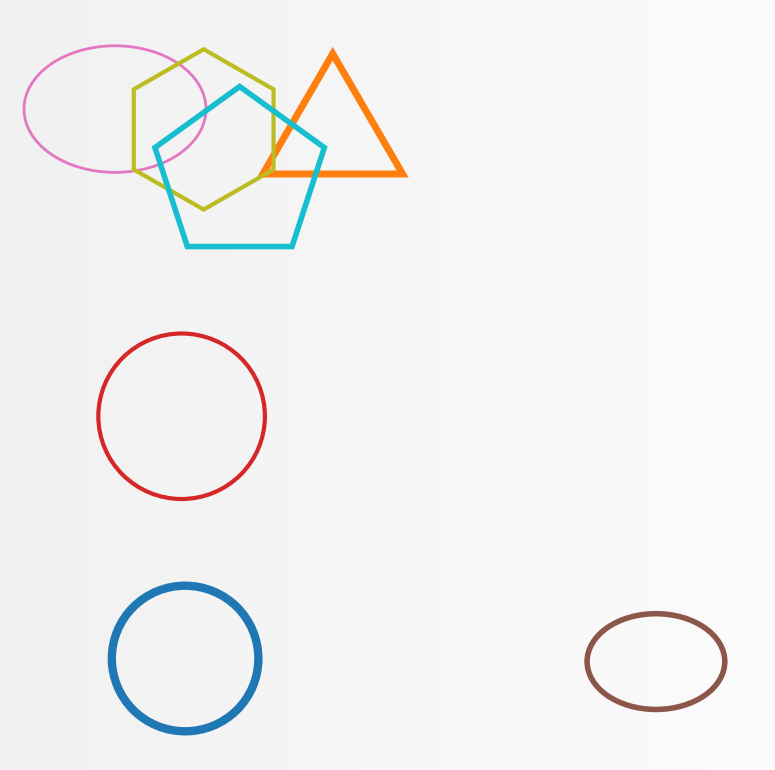[{"shape": "circle", "thickness": 3, "radius": 0.47, "center": [0.239, 0.145]}, {"shape": "triangle", "thickness": 2.5, "radius": 0.52, "center": [0.429, 0.826]}, {"shape": "circle", "thickness": 1.5, "radius": 0.54, "center": [0.234, 0.459]}, {"shape": "oval", "thickness": 2, "radius": 0.44, "center": [0.846, 0.141]}, {"shape": "oval", "thickness": 1, "radius": 0.59, "center": [0.148, 0.858]}, {"shape": "hexagon", "thickness": 1.5, "radius": 0.52, "center": [0.263, 0.832]}, {"shape": "pentagon", "thickness": 2, "radius": 0.57, "center": [0.309, 0.773]}]